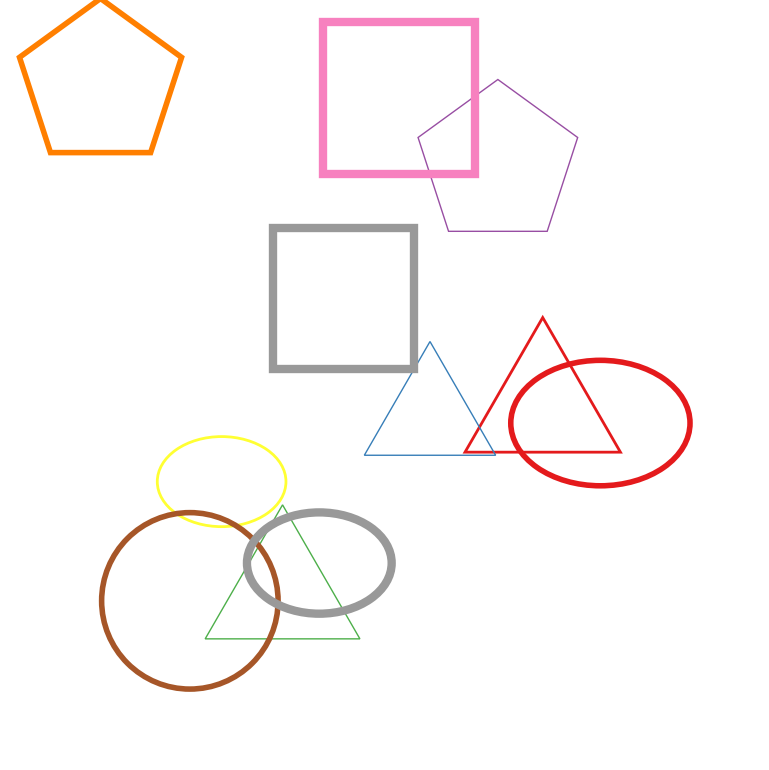[{"shape": "oval", "thickness": 2, "radius": 0.58, "center": [0.78, 0.451]}, {"shape": "triangle", "thickness": 1, "radius": 0.58, "center": [0.705, 0.471]}, {"shape": "triangle", "thickness": 0.5, "radius": 0.49, "center": [0.558, 0.458]}, {"shape": "triangle", "thickness": 0.5, "radius": 0.58, "center": [0.367, 0.228]}, {"shape": "pentagon", "thickness": 0.5, "radius": 0.54, "center": [0.647, 0.788]}, {"shape": "pentagon", "thickness": 2, "radius": 0.55, "center": [0.131, 0.891]}, {"shape": "oval", "thickness": 1, "radius": 0.42, "center": [0.288, 0.375]}, {"shape": "circle", "thickness": 2, "radius": 0.57, "center": [0.247, 0.22]}, {"shape": "square", "thickness": 3, "radius": 0.49, "center": [0.518, 0.873]}, {"shape": "square", "thickness": 3, "radius": 0.46, "center": [0.446, 0.613]}, {"shape": "oval", "thickness": 3, "radius": 0.47, "center": [0.415, 0.269]}]